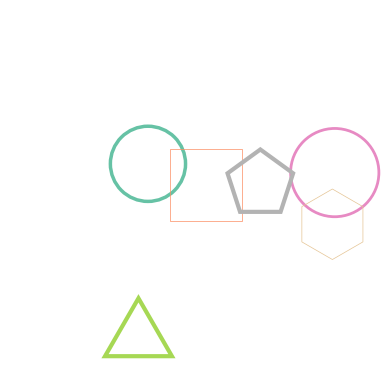[{"shape": "circle", "thickness": 2.5, "radius": 0.49, "center": [0.384, 0.574]}, {"shape": "square", "thickness": 0.5, "radius": 0.47, "center": [0.535, 0.519]}, {"shape": "circle", "thickness": 2, "radius": 0.57, "center": [0.869, 0.552]}, {"shape": "triangle", "thickness": 3, "radius": 0.5, "center": [0.36, 0.125]}, {"shape": "hexagon", "thickness": 0.5, "radius": 0.46, "center": [0.863, 0.417]}, {"shape": "pentagon", "thickness": 3, "radius": 0.45, "center": [0.676, 0.522]}]